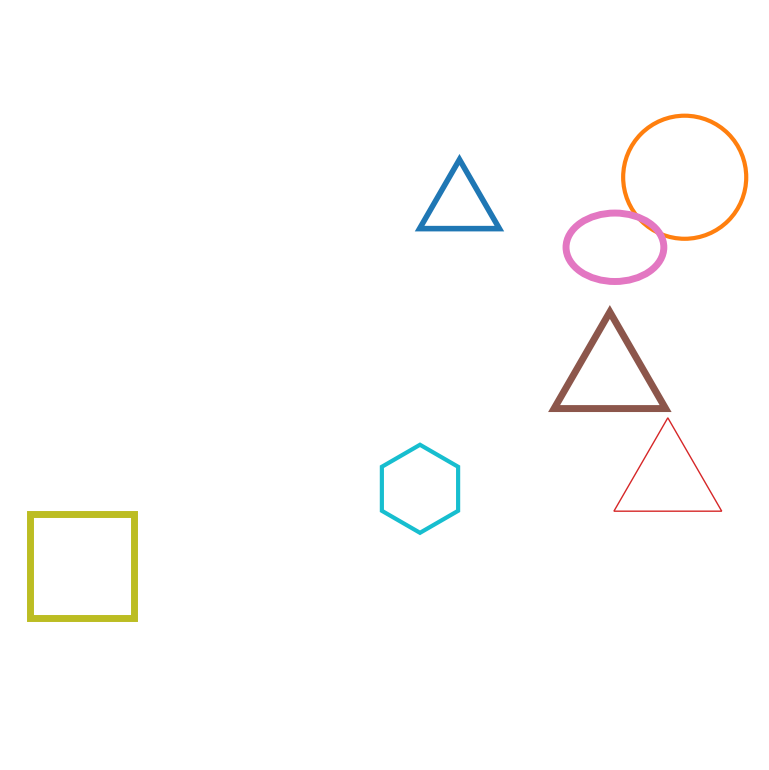[{"shape": "triangle", "thickness": 2, "radius": 0.3, "center": [0.597, 0.733]}, {"shape": "circle", "thickness": 1.5, "radius": 0.4, "center": [0.889, 0.77]}, {"shape": "triangle", "thickness": 0.5, "radius": 0.4, "center": [0.867, 0.377]}, {"shape": "triangle", "thickness": 2.5, "radius": 0.42, "center": [0.792, 0.511]}, {"shape": "oval", "thickness": 2.5, "radius": 0.32, "center": [0.799, 0.679]}, {"shape": "square", "thickness": 2.5, "radius": 0.34, "center": [0.107, 0.264]}, {"shape": "hexagon", "thickness": 1.5, "radius": 0.29, "center": [0.545, 0.365]}]